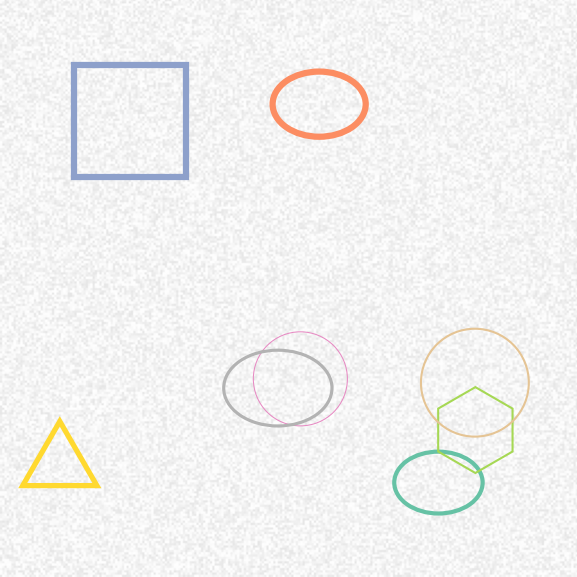[{"shape": "oval", "thickness": 2, "radius": 0.38, "center": [0.759, 0.164]}, {"shape": "oval", "thickness": 3, "radius": 0.4, "center": [0.553, 0.819]}, {"shape": "square", "thickness": 3, "radius": 0.48, "center": [0.225, 0.789]}, {"shape": "circle", "thickness": 0.5, "radius": 0.41, "center": [0.52, 0.343]}, {"shape": "hexagon", "thickness": 1, "radius": 0.37, "center": [0.823, 0.254]}, {"shape": "triangle", "thickness": 2.5, "radius": 0.37, "center": [0.104, 0.195]}, {"shape": "circle", "thickness": 1, "radius": 0.47, "center": [0.822, 0.336]}, {"shape": "oval", "thickness": 1.5, "radius": 0.47, "center": [0.481, 0.327]}]